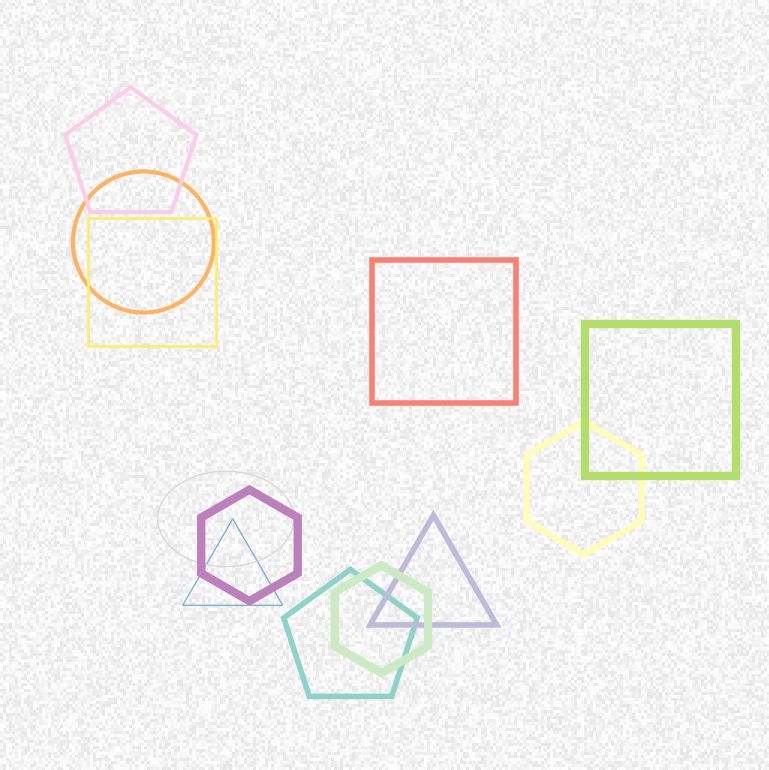[{"shape": "pentagon", "thickness": 2, "radius": 0.46, "center": [0.455, 0.169]}, {"shape": "hexagon", "thickness": 2, "radius": 0.43, "center": [0.759, 0.366]}, {"shape": "triangle", "thickness": 2, "radius": 0.48, "center": [0.563, 0.236]}, {"shape": "square", "thickness": 2, "radius": 0.47, "center": [0.577, 0.569]}, {"shape": "triangle", "thickness": 0.5, "radius": 0.37, "center": [0.302, 0.251]}, {"shape": "circle", "thickness": 1.5, "radius": 0.46, "center": [0.186, 0.686]}, {"shape": "square", "thickness": 3, "radius": 0.49, "center": [0.858, 0.48]}, {"shape": "pentagon", "thickness": 1.5, "radius": 0.45, "center": [0.17, 0.797]}, {"shape": "oval", "thickness": 0.5, "radius": 0.44, "center": [0.293, 0.326]}, {"shape": "hexagon", "thickness": 3, "radius": 0.36, "center": [0.324, 0.292]}, {"shape": "hexagon", "thickness": 3, "radius": 0.35, "center": [0.495, 0.196]}, {"shape": "square", "thickness": 1, "radius": 0.42, "center": [0.197, 0.634]}]